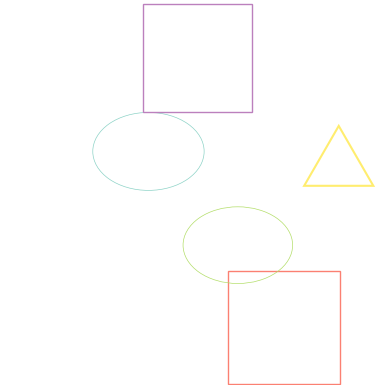[{"shape": "oval", "thickness": 0.5, "radius": 0.72, "center": [0.386, 0.607]}, {"shape": "square", "thickness": 1, "radius": 0.73, "center": [0.738, 0.149]}, {"shape": "oval", "thickness": 0.5, "radius": 0.71, "center": [0.618, 0.363]}, {"shape": "square", "thickness": 1, "radius": 0.71, "center": [0.513, 0.85]}, {"shape": "triangle", "thickness": 1.5, "radius": 0.52, "center": [0.88, 0.569]}]